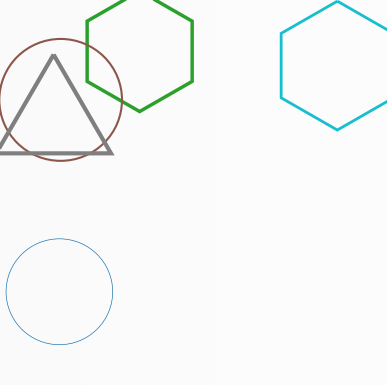[{"shape": "circle", "thickness": 0.5, "radius": 0.69, "center": [0.153, 0.242]}, {"shape": "hexagon", "thickness": 2.5, "radius": 0.78, "center": [0.36, 0.867]}, {"shape": "circle", "thickness": 1.5, "radius": 0.79, "center": [0.157, 0.741]}, {"shape": "triangle", "thickness": 3, "radius": 0.86, "center": [0.138, 0.687]}, {"shape": "hexagon", "thickness": 2, "radius": 0.84, "center": [0.871, 0.83]}]